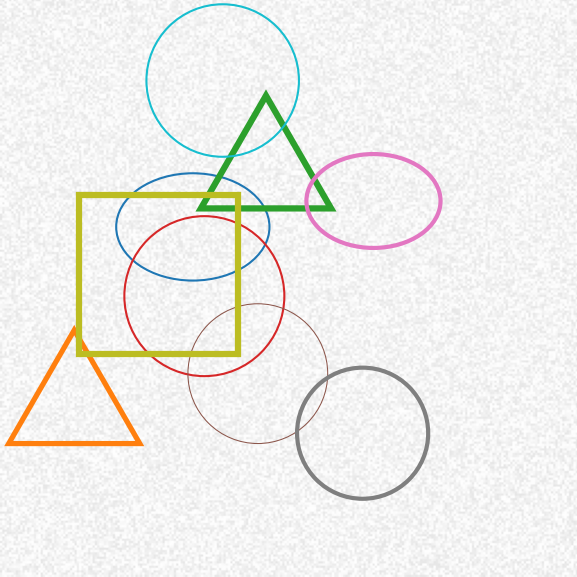[{"shape": "oval", "thickness": 1, "radius": 0.66, "center": [0.334, 0.606]}, {"shape": "triangle", "thickness": 2.5, "radius": 0.65, "center": [0.129, 0.297]}, {"shape": "triangle", "thickness": 3, "radius": 0.65, "center": [0.461, 0.703]}, {"shape": "circle", "thickness": 1, "radius": 0.69, "center": [0.354, 0.486]}, {"shape": "circle", "thickness": 0.5, "radius": 0.61, "center": [0.446, 0.352]}, {"shape": "oval", "thickness": 2, "radius": 0.58, "center": [0.647, 0.651]}, {"shape": "circle", "thickness": 2, "radius": 0.57, "center": [0.628, 0.249]}, {"shape": "square", "thickness": 3, "radius": 0.69, "center": [0.275, 0.524]}, {"shape": "circle", "thickness": 1, "radius": 0.66, "center": [0.386, 0.86]}]